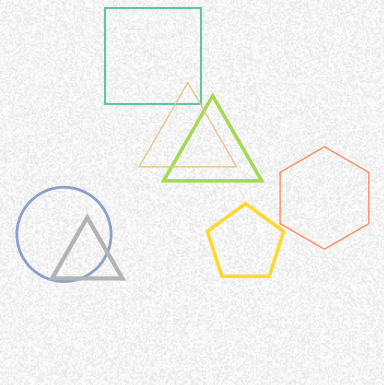[{"shape": "square", "thickness": 1.5, "radius": 0.62, "center": [0.398, 0.855]}, {"shape": "hexagon", "thickness": 1, "radius": 0.67, "center": [0.843, 0.486]}, {"shape": "circle", "thickness": 2, "radius": 0.61, "center": [0.166, 0.391]}, {"shape": "triangle", "thickness": 2.5, "radius": 0.74, "center": [0.552, 0.604]}, {"shape": "pentagon", "thickness": 2.5, "radius": 0.52, "center": [0.638, 0.367]}, {"shape": "triangle", "thickness": 1, "radius": 0.73, "center": [0.488, 0.64]}, {"shape": "triangle", "thickness": 3, "radius": 0.53, "center": [0.227, 0.33]}]